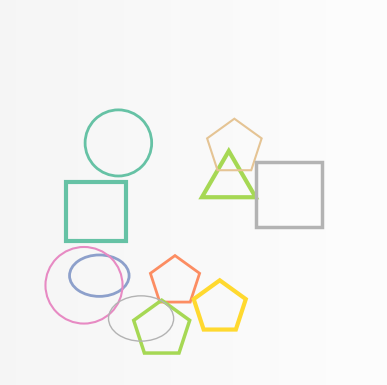[{"shape": "square", "thickness": 3, "radius": 0.39, "center": [0.247, 0.451]}, {"shape": "circle", "thickness": 2, "radius": 0.43, "center": [0.306, 0.629]}, {"shape": "pentagon", "thickness": 2, "radius": 0.33, "center": [0.452, 0.269]}, {"shape": "oval", "thickness": 2, "radius": 0.38, "center": [0.256, 0.284]}, {"shape": "circle", "thickness": 1.5, "radius": 0.5, "center": [0.217, 0.259]}, {"shape": "pentagon", "thickness": 2.5, "radius": 0.38, "center": [0.417, 0.144]}, {"shape": "triangle", "thickness": 3, "radius": 0.4, "center": [0.59, 0.528]}, {"shape": "pentagon", "thickness": 3, "radius": 0.35, "center": [0.567, 0.201]}, {"shape": "pentagon", "thickness": 1.5, "radius": 0.37, "center": [0.605, 0.618]}, {"shape": "oval", "thickness": 1, "radius": 0.42, "center": [0.364, 0.173]}, {"shape": "square", "thickness": 2.5, "radius": 0.43, "center": [0.745, 0.494]}]